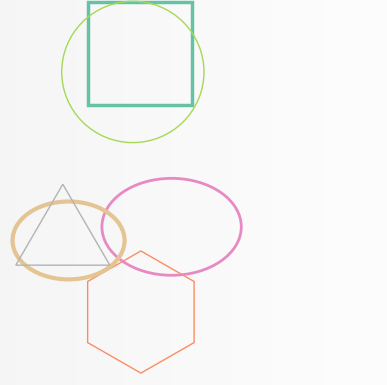[{"shape": "square", "thickness": 2.5, "radius": 0.67, "center": [0.361, 0.862]}, {"shape": "hexagon", "thickness": 1, "radius": 0.79, "center": [0.364, 0.19]}, {"shape": "oval", "thickness": 2, "radius": 0.9, "center": [0.443, 0.411]}, {"shape": "circle", "thickness": 1, "radius": 0.92, "center": [0.343, 0.813]}, {"shape": "oval", "thickness": 3, "radius": 0.72, "center": [0.177, 0.375]}, {"shape": "triangle", "thickness": 1, "radius": 0.7, "center": [0.162, 0.381]}]